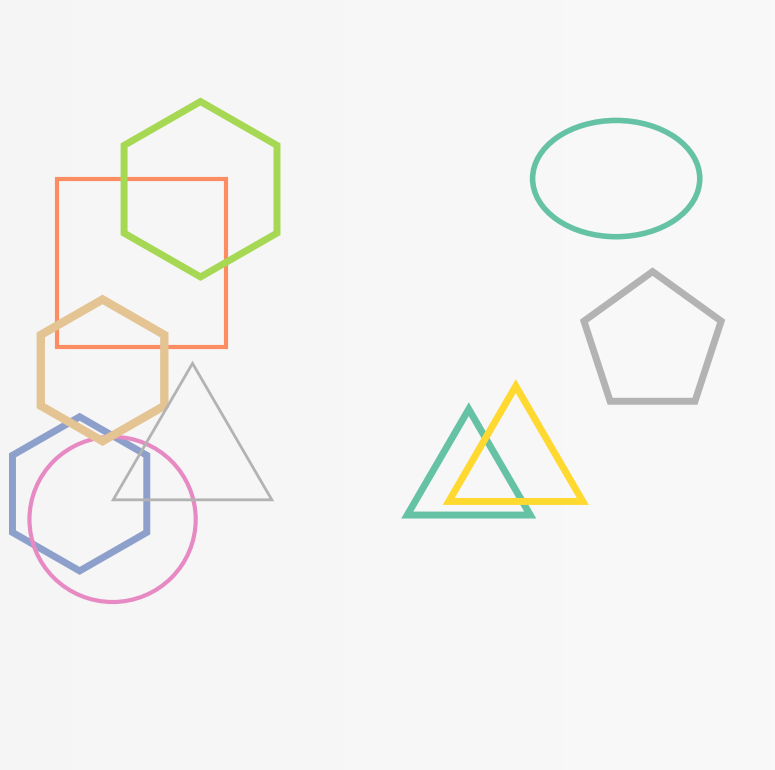[{"shape": "oval", "thickness": 2, "radius": 0.54, "center": [0.795, 0.768]}, {"shape": "triangle", "thickness": 2.5, "radius": 0.46, "center": [0.605, 0.377]}, {"shape": "square", "thickness": 1.5, "radius": 0.54, "center": [0.183, 0.658]}, {"shape": "hexagon", "thickness": 2.5, "radius": 0.5, "center": [0.103, 0.359]}, {"shape": "circle", "thickness": 1.5, "radius": 0.54, "center": [0.145, 0.325]}, {"shape": "hexagon", "thickness": 2.5, "radius": 0.57, "center": [0.259, 0.754]}, {"shape": "triangle", "thickness": 2.5, "radius": 0.5, "center": [0.666, 0.399]}, {"shape": "hexagon", "thickness": 3, "radius": 0.46, "center": [0.132, 0.519]}, {"shape": "triangle", "thickness": 1, "radius": 0.59, "center": [0.248, 0.41]}, {"shape": "pentagon", "thickness": 2.5, "radius": 0.47, "center": [0.842, 0.554]}]